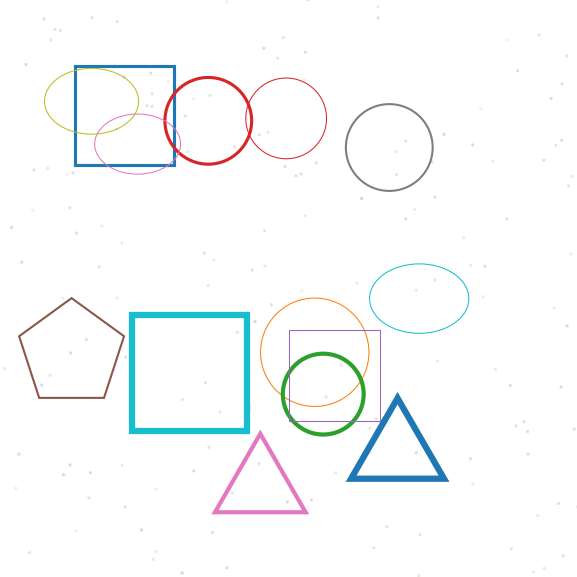[{"shape": "square", "thickness": 1.5, "radius": 0.43, "center": [0.215, 0.799]}, {"shape": "triangle", "thickness": 3, "radius": 0.46, "center": [0.688, 0.217]}, {"shape": "circle", "thickness": 0.5, "radius": 0.47, "center": [0.545, 0.389]}, {"shape": "circle", "thickness": 2, "radius": 0.35, "center": [0.56, 0.317]}, {"shape": "circle", "thickness": 1.5, "radius": 0.38, "center": [0.361, 0.79]}, {"shape": "circle", "thickness": 0.5, "radius": 0.35, "center": [0.496, 0.794]}, {"shape": "square", "thickness": 0.5, "radius": 0.39, "center": [0.579, 0.348]}, {"shape": "pentagon", "thickness": 1, "radius": 0.48, "center": [0.124, 0.387]}, {"shape": "triangle", "thickness": 2, "radius": 0.45, "center": [0.451, 0.157]}, {"shape": "oval", "thickness": 0.5, "radius": 0.37, "center": [0.238, 0.75]}, {"shape": "circle", "thickness": 1, "radius": 0.38, "center": [0.674, 0.744]}, {"shape": "oval", "thickness": 0.5, "radius": 0.41, "center": [0.159, 0.824]}, {"shape": "square", "thickness": 3, "radius": 0.5, "center": [0.328, 0.353]}, {"shape": "oval", "thickness": 0.5, "radius": 0.43, "center": [0.726, 0.482]}]